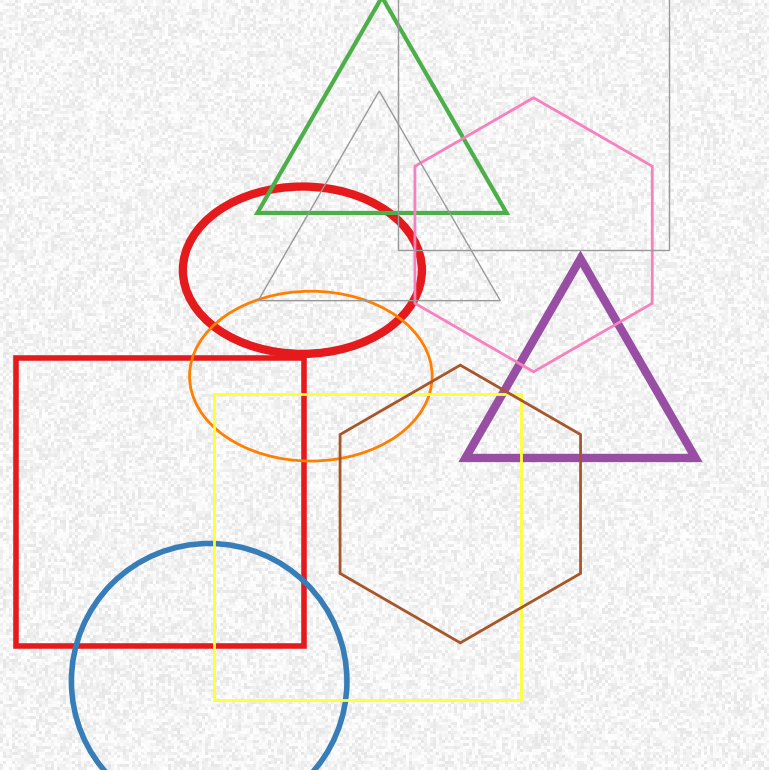[{"shape": "oval", "thickness": 3, "radius": 0.78, "center": [0.393, 0.649]}, {"shape": "square", "thickness": 2, "radius": 0.94, "center": [0.208, 0.348]}, {"shape": "circle", "thickness": 2, "radius": 0.89, "center": [0.272, 0.115]}, {"shape": "triangle", "thickness": 1.5, "radius": 0.93, "center": [0.496, 0.817]}, {"shape": "triangle", "thickness": 3, "radius": 0.86, "center": [0.754, 0.491]}, {"shape": "oval", "thickness": 1, "radius": 0.79, "center": [0.404, 0.512]}, {"shape": "square", "thickness": 1, "radius": 1.0, "center": [0.477, 0.289]}, {"shape": "hexagon", "thickness": 1, "radius": 0.9, "center": [0.598, 0.345]}, {"shape": "hexagon", "thickness": 1, "radius": 0.89, "center": [0.693, 0.695]}, {"shape": "triangle", "thickness": 0.5, "radius": 0.91, "center": [0.492, 0.7]}, {"shape": "square", "thickness": 0.5, "radius": 0.88, "center": [0.692, 0.851]}]